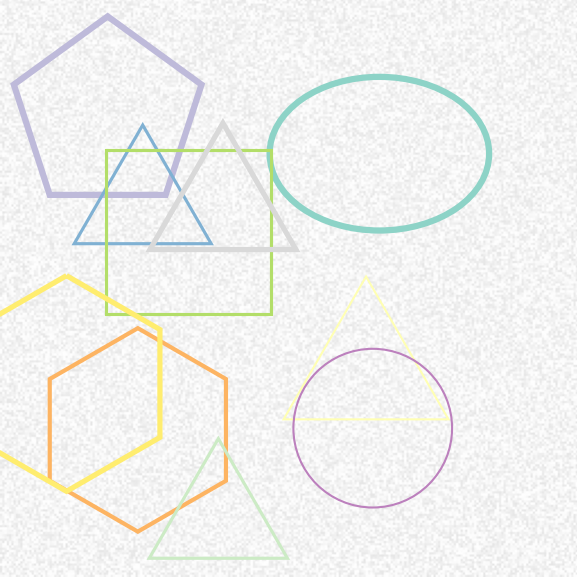[{"shape": "oval", "thickness": 3, "radius": 0.95, "center": [0.657, 0.733]}, {"shape": "triangle", "thickness": 1, "radius": 0.82, "center": [0.634, 0.355]}, {"shape": "pentagon", "thickness": 3, "radius": 0.85, "center": [0.186, 0.8]}, {"shape": "triangle", "thickness": 1.5, "radius": 0.68, "center": [0.247, 0.646]}, {"shape": "hexagon", "thickness": 2, "radius": 0.88, "center": [0.239, 0.255]}, {"shape": "square", "thickness": 1.5, "radius": 0.71, "center": [0.327, 0.598]}, {"shape": "triangle", "thickness": 2.5, "radius": 0.73, "center": [0.386, 0.64]}, {"shape": "circle", "thickness": 1, "radius": 0.69, "center": [0.645, 0.258]}, {"shape": "triangle", "thickness": 1.5, "radius": 0.69, "center": [0.378, 0.102]}, {"shape": "hexagon", "thickness": 2.5, "radius": 0.93, "center": [0.115, 0.335]}]